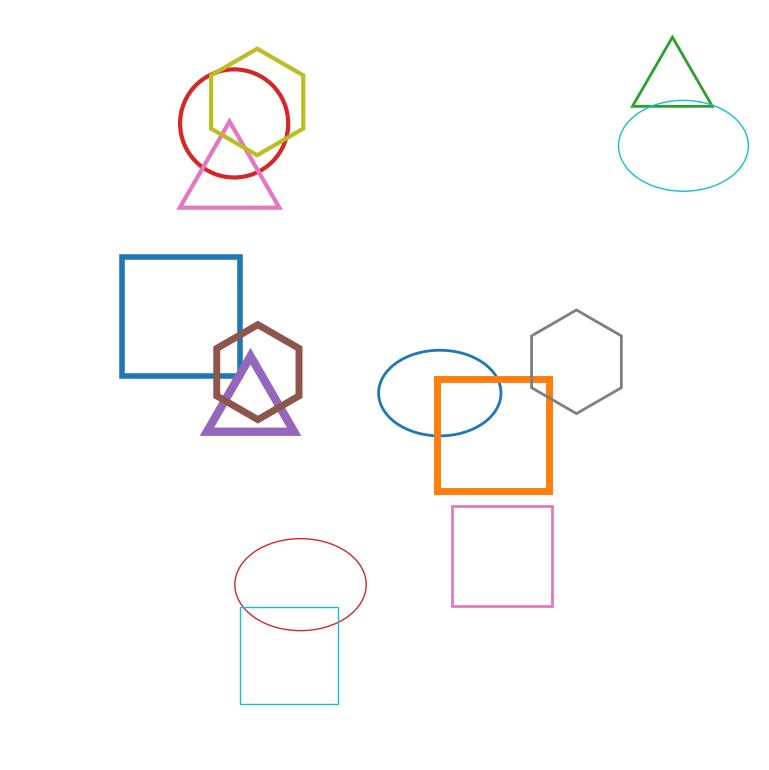[{"shape": "square", "thickness": 2, "radius": 0.39, "center": [0.235, 0.589]}, {"shape": "oval", "thickness": 1, "radius": 0.4, "center": [0.571, 0.49]}, {"shape": "square", "thickness": 2.5, "radius": 0.36, "center": [0.64, 0.435]}, {"shape": "triangle", "thickness": 1, "radius": 0.3, "center": [0.873, 0.892]}, {"shape": "circle", "thickness": 1.5, "radius": 0.35, "center": [0.304, 0.84]}, {"shape": "oval", "thickness": 0.5, "radius": 0.43, "center": [0.39, 0.241]}, {"shape": "triangle", "thickness": 3, "radius": 0.33, "center": [0.325, 0.472]}, {"shape": "hexagon", "thickness": 2.5, "radius": 0.31, "center": [0.335, 0.517]}, {"shape": "triangle", "thickness": 1.5, "radius": 0.37, "center": [0.298, 0.768]}, {"shape": "square", "thickness": 1, "radius": 0.32, "center": [0.652, 0.278]}, {"shape": "hexagon", "thickness": 1, "radius": 0.34, "center": [0.749, 0.53]}, {"shape": "hexagon", "thickness": 1.5, "radius": 0.35, "center": [0.334, 0.868]}, {"shape": "oval", "thickness": 0.5, "radius": 0.42, "center": [0.888, 0.811]}, {"shape": "square", "thickness": 0.5, "radius": 0.32, "center": [0.375, 0.148]}]